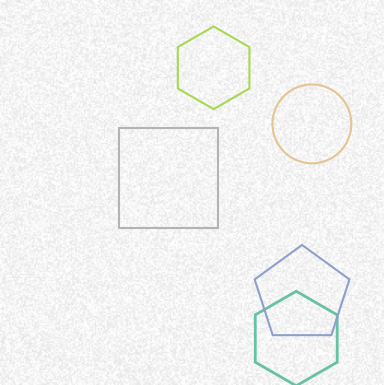[{"shape": "hexagon", "thickness": 2, "radius": 0.61, "center": [0.769, 0.121]}, {"shape": "pentagon", "thickness": 1.5, "radius": 0.65, "center": [0.785, 0.234]}, {"shape": "hexagon", "thickness": 1.5, "radius": 0.54, "center": [0.555, 0.824]}, {"shape": "circle", "thickness": 1.5, "radius": 0.51, "center": [0.81, 0.678]}, {"shape": "square", "thickness": 1.5, "radius": 0.65, "center": [0.438, 0.538]}]